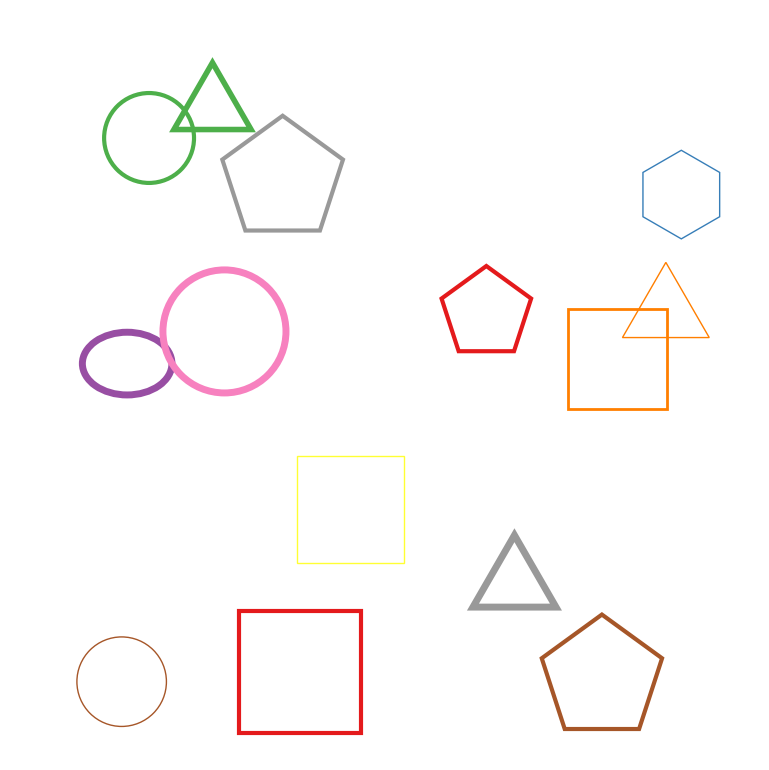[{"shape": "pentagon", "thickness": 1.5, "radius": 0.31, "center": [0.632, 0.593]}, {"shape": "square", "thickness": 1.5, "radius": 0.4, "center": [0.39, 0.127]}, {"shape": "hexagon", "thickness": 0.5, "radius": 0.29, "center": [0.885, 0.747]}, {"shape": "triangle", "thickness": 2, "radius": 0.29, "center": [0.276, 0.861]}, {"shape": "circle", "thickness": 1.5, "radius": 0.29, "center": [0.194, 0.821]}, {"shape": "oval", "thickness": 2.5, "radius": 0.29, "center": [0.165, 0.528]}, {"shape": "square", "thickness": 1, "radius": 0.32, "center": [0.802, 0.534]}, {"shape": "triangle", "thickness": 0.5, "radius": 0.33, "center": [0.865, 0.594]}, {"shape": "square", "thickness": 0.5, "radius": 0.35, "center": [0.455, 0.338]}, {"shape": "pentagon", "thickness": 1.5, "radius": 0.41, "center": [0.782, 0.12]}, {"shape": "circle", "thickness": 0.5, "radius": 0.29, "center": [0.158, 0.115]}, {"shape": "circle", "thickness": 2.5, "radius": 0.4, "center": [0.292, 0.57]}, {"shape": "pentagon", "thickness": 1.5, "radius": 0.41, "center": [0.367, 0.767]}, {"shape": "triangle", "thickness": 2.5, "radius": 0.31, "center": [0.668, 0.243]}]